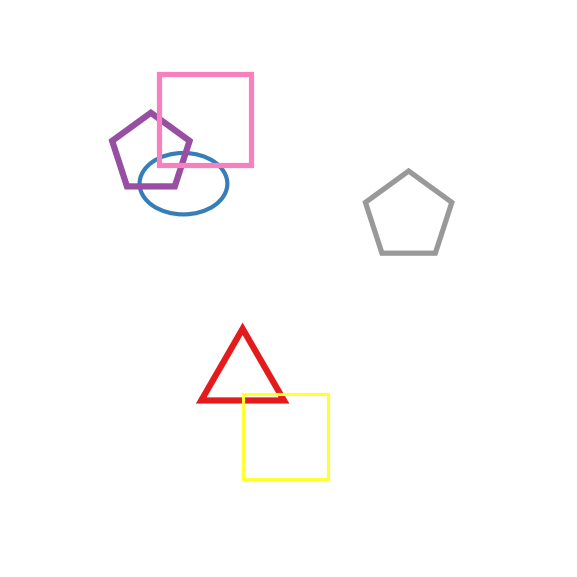[{"shape": "triangle", "thickness": 3, "radius": 0.41, "center": [0.42, 0.347]}, {"shape": "oval", "thickness": 2, "radius": 0.38, "center": [0.318, 0.681]}, {"shape": "pentagon", "thickness": 3, "radius": 0.35, "center": [0.261, 0.733]}, {"shape": "square", "thickness": 1.5, "radius": 0.37, "center": [0.494, 0.244]}, {"shape": "square", "thickness": 2.5, "radius": 0.4, "center": [0.355, 0.792]}, {"shape": "pentagon", "thickness": 2.5, "radius": 0.39, "center": [0.708, 0.624]}]